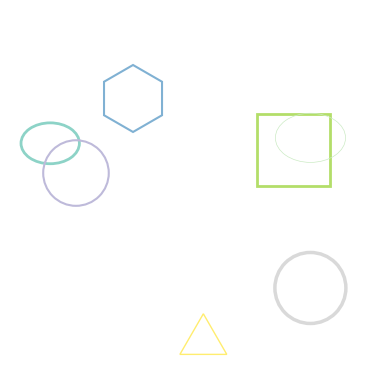[{"shape": "oval", "thickness": 2, "radius": 0.38, "center": [0.13, 0.628]}, {"shape": "circle", "thickness": 1.5, "radius": 0.43, "center": [0.197, 0.551]}, {"shape": "hexagon", "thickness": 1.5, "radius": 0.43, "center": [0.346, 0.744]}, {"shape": "square", "thickness": 2, "radius": 0.47, "center": [0.763, 0.61]}, {"shape": "circle", "thickness": 2.5, "radius": 0.46, "center": [0.806, 0.252]}, {"shape": "oval", "thickness": 0.5, "radius": 0.46, "center": [0.806, 0.642]}, {"shape": "triangle", "thickness": 1, "radius": 0.35, "center": [0.528, 0.115]}]